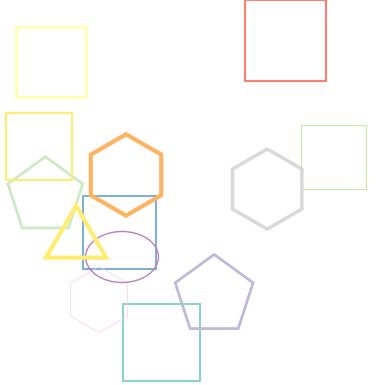[{"shape": "square", "thickness": 1.5, "radius": 0.5, "center": [0.42, 0.111]}, {"shape": "square", "thickness": 2, "radius": 0.45, "center": [0.133, 0.838]}, {"shape": "pentagon", "thickness": 2, "radius": 0.53, "center": [0.556, 0.233]}, {"shape": "square", "thickness": 1.5, "radius": 0.52, "center": [0.742, 0.895]}, {"shape": "square", "thickness": 1.5, "radius": 0.47, "center": [0.311, 0.396]}, {"shape": "hexagon", "thickness": 3, "radius": 0.53, "center": [0.327, 0.546]}, {"shape": "square", "thickness": 0.5, "radius": 0.42, "center": [0.866, 0.592]}, {"shape": "hexagon", "thickness": 0.5, "radius": 0.43, "center": [0.257, 0.222]}, {"shape": "hexagon", "thickness": 2.5, "radius": 0.52, "center": [0.694, 0.509]}, {"shape": "oval", "thickness": 1, "radius": 0.47, "center": [0.317, 0.332]}, {"shape": "pentagon", "thickness": 2, "radius": 0.51, "center": [0.118, 0.491]}, {"shape": "square", "thickness": 1.5, "radius": 0.43, "center": [0.101, 0.62]}, {"shape": "triangle", "thickness": 3, "radius": 0.45, "center": [0.198, 0.376]}]